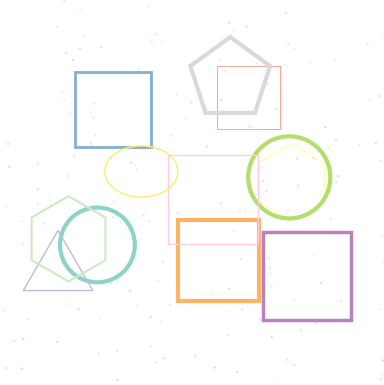[{"shape": "circle", "thickness": 3, "radius": 0.49, "center": [0.253, 0.364]}, {"shape": "hexagon", "thickness": 1, "radius": 0.5, "center": [0.757, 0.526]}, {"shape": "triangle", "thickness": 1, "radius": 0.52, "center": [0.151, 0.297]}, {"shape": "square", "thickness": 0.5, "radius": 0.41, "center": [0.645, 0.747]}, {"shape": "square", "thickness": 2, "radius": 0.49, "center": [0.294, 0.716]}, {"shape": "square", "thickness": 3, "radius": 0.53, "center": [0.567, 0.323]}, {"shape": "circle", "thickness": 3, "radius": 0.53, "center": [0.751, 0.539]}, {"shape": "square", "thickness": 1, "radius": 0.58, "center": [0.553, 0.482]}, {"shape": "pentagon", "thickness": 3, "radius": 0.54, "center": [0.598, 0.795]}, {"shape": "square", "thickness": 2.5, "radius": 0.57, "center": [0.797, 0.283]}, {"shape": "hexagon", "thickness": 1.5, "radius": 0.55, "center": [0.178, 0.38]}, {"shape": "oval", "thickness": 1, "radius": 0.47, "center": [0.367, 0.554]}]